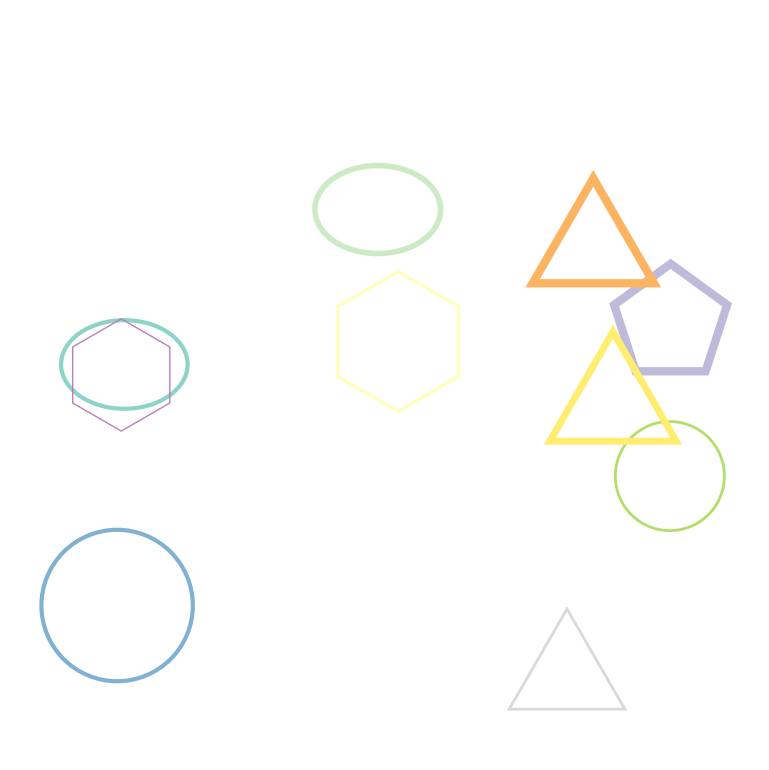[{"shape": "oval", "thickness": 1.5, "radius": 0.41, "center": [0.161, 0.527]}, {"shape": "hexagon", "thickness": 1, "radius": 0.45, "center": [0.517, 0.557]}, {"shape": "pentagon", "thickness": 3, "radius": 0.39, "center": [0.871, 0.58]}, {"shape": "circle", "thickness": 1.5, "radius": 0.49, "center": [0.152, 0.214]}, {"shape": "triangle", "thickness": 3, "radius": 0.45, "center": [0.771, 0.678]}, {"shape": "circle", "thickness": 1, "radius": 0.35, "center": [0.87, 0.382]}, {"shape": "triangle", "thickness": 1, "radius": 0.43, "center": [0.736, 0.122]}, {"shape": "hexagon", "thickness": 0.5, "radius": 0.36, "center": [0.157, 0.513]}, {"shape": "oval", "thickness": 2, "radius": 0.41, "center": [0.491, 0.728]}, {"shape": "triangle", "thickness": 2.5, "radius": 0.47, "center": [0.796, 0.474]}]